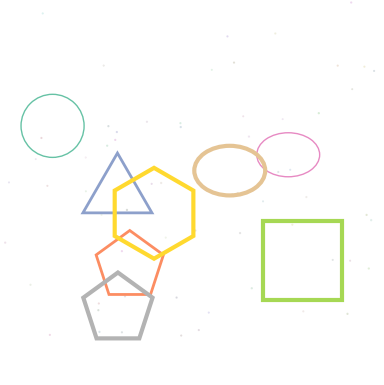[{"shape": "circle", "thickness": 1, "radius": 0.41, "center": [0.137, 0.673]}, {"shape": "pentagon", "thickness": 2, "radius": 0.46, "center": [0.337, 0.309]}, {"shape": "triangle", "thickness": 2, "radius": 0.52, "center": [0.305, 0.499]}, {"shape": "oval", "thickness": 1, "radius": 0.41, "center": [0.749, 0.598]}, {"shape": "square", "thickness": 3, "radius": 0.51, "center": [0.785, 0.324]}, {"shape": "hexagon", "thickness": 3, "radius": 0.59, "center": [0.4, 0.446]}, {"shape": "oval", "thickness": 3, "radius": 0.46, "center": [0.597, 0.557]}, {"shape": "pentagon", "thickness": 3, "radius": 0.47, "center": [0.306, 0.198]}]